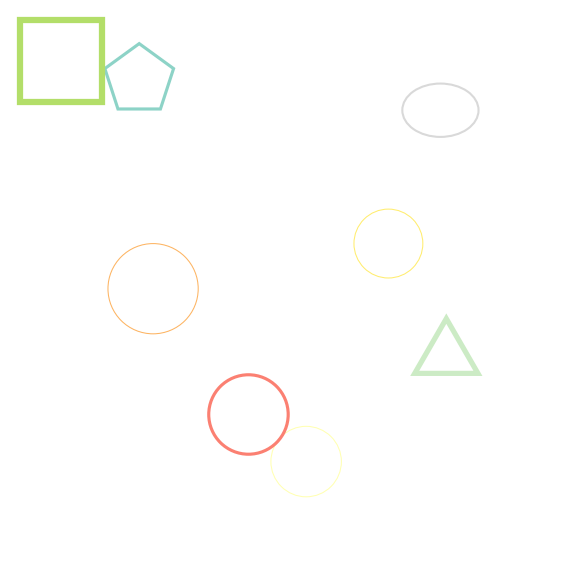[{"shape": "pentagon", "thickness": 1.5, "radius": 0.31, "center": [0.241, 0.861]}, {"shape": "circle", "thickness": 0.5, "radius": 0.31, "center": [0.53, 0.2]}, {"shape": "circle", "thickness": 1.5, "radius": 0.34, "center": [0.43, 0.281]}, {"shape": "circle", "thickness": 0.5, "radius": 0.39, "center": [0.265, 0.499]}, {"shape": "square", "thickness": 3, "radius": 0.36, "center": [0.105, 0.894]}, {"shape": "oval", "thickness": 1, "radius": 0.33, "center": [0.763, 0.808]}, {"shape": "triangle", "thickness": 2.5, "radius": 0.32, "center": [0.773, 0.384]}, {"shape": "circle", "thickness": 0.5, "radius": 0.3, "center": [0.673, 0.577]}]